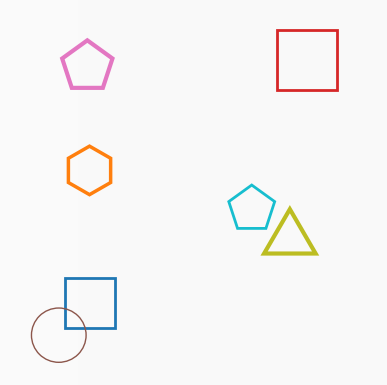[{"shape": "square", "thickness": 2, "radius": 0.32, "center": [0.233, 0.212]}, {"shape": "hexagon", "thickness": 2.5, "radius": 0.31, "center": [0.231, 0.557]}, {"shape": "square", "thickness": 2, "radius": 0.39, "center": [0.792, 0.843]}, {"shape": "circle", "thickness": 1, "radius": 0.35, "center": [0.152, 0.129]}, {"shape": "pentagon", "thickness": 3, "radius": 0.34, "center": [0.225, 0.827]}, {"shape": "triangle", "thickness": 3, "radius": 0.38, "center": [0.748, 0.38]}, {"shape": "pentagon", "thickness": 2, "radius": 0.31, "center": [0.65, 0.457]}]